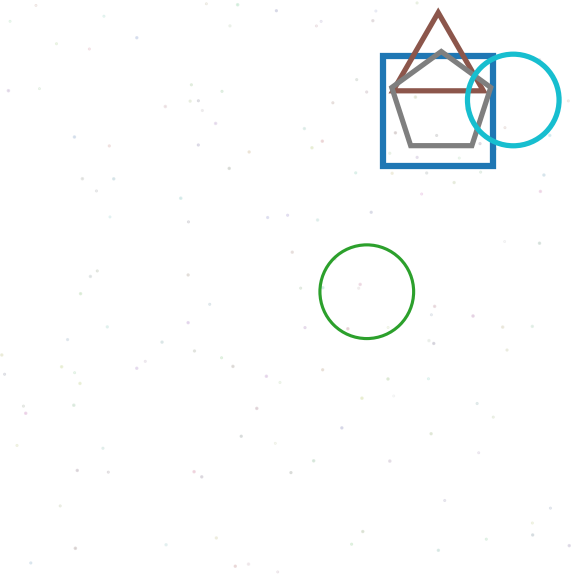[{"shape": "square", "thickness": 3, "radius": 0.48, "center": [0.759, 0.808]}, {"shape": "circle", "thickness": 1.5, "radius": 0.41, "center": [0.635, 0.494]}, {"shape": "triangle", "thickness": 2.5, "radius": 0.45, "center": [0.759, 0.887]}, {"shape": "pentagon", "thickness": 2.5, "radius": 0.45, "center": [0.764, 0.82]}, {"shape": "circle", "thickness": 2.5, "radius": 0.4, "center": [0.889, 0.826]}]